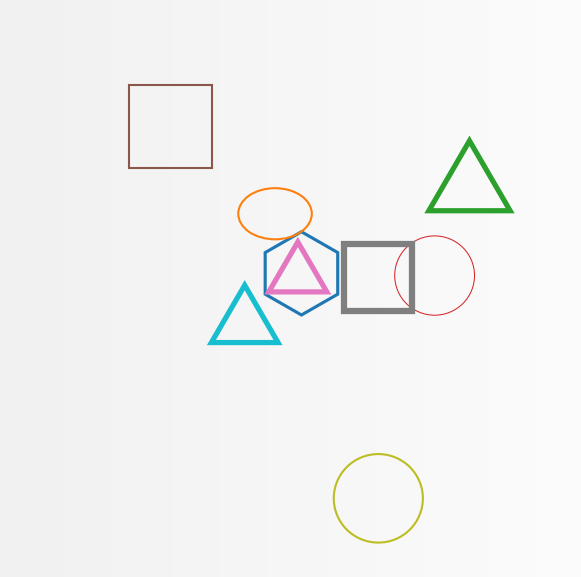[{"shape": "hexagon", "thickness": 1.5, "radius": 0.36, "center": [0.519, 0.526]}, {"shape": "oval", "thickness": 1, "radius": 0.32, "center": [0.473, 0.629]}, {"shape": "triangle", "thickness": 2.5, "radius": 0.4, "center": [0.808, 0.675]}, {"shape": "circle", "thickness": 0.5, "radius": 0.34, "center": [0.748, 0.522]}, {"shape": "square", "thickness": 1, "radius": 0.36, "center": [0.293, 0.78]}, {"shape": "triangle", "thickness": 2.5, "radius": 0.29, "center": [0.512, 0.523]}, {"shape": "square", "thickness": 3, "radius": 0.29, "center": [0.651, 0.519]}, {"shape": "circle", "thickness": 1, "radius": 0.38, "center": [0.651, 0.136]}, {"shape": "triangle", "thickness": 2.5, "radius": 0.33, "center": [0.421, 0.439]}]